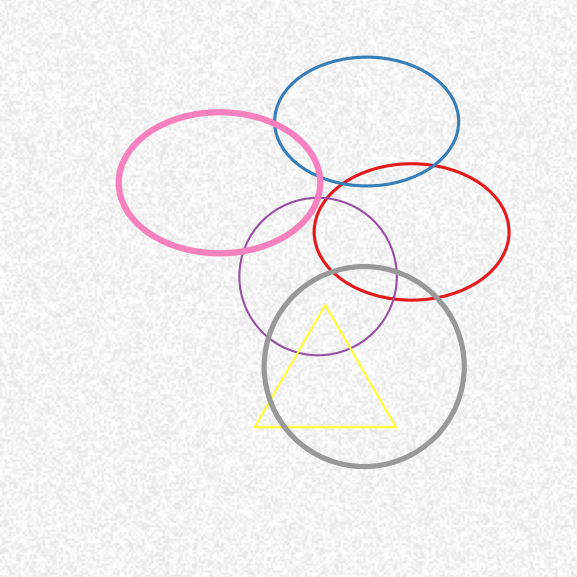[{"shape": "oval", "thickness": 1.5, "radius": 0.84, "center": [0.713, 0.598]}, {"shape": "oval", "thickness": 1.5, "radius": 0.8, "center": [0.635, 0.789]}, {"shape": "circle", "thickness": 1, "radius": 0.68, "center": [0.551, 0.52]}, {"shape": "triangle", "thickness": 1, "radius": 0.71, "center": [0.563, 0.33]}, {"shape": "oval", "thickness": 3, "radius": 0.87, "center": [0.38, 0.683]}, {"shape": "circle", "thickness": 2.5, "radius": 0.87, "center": [0.631, 0.364]}]